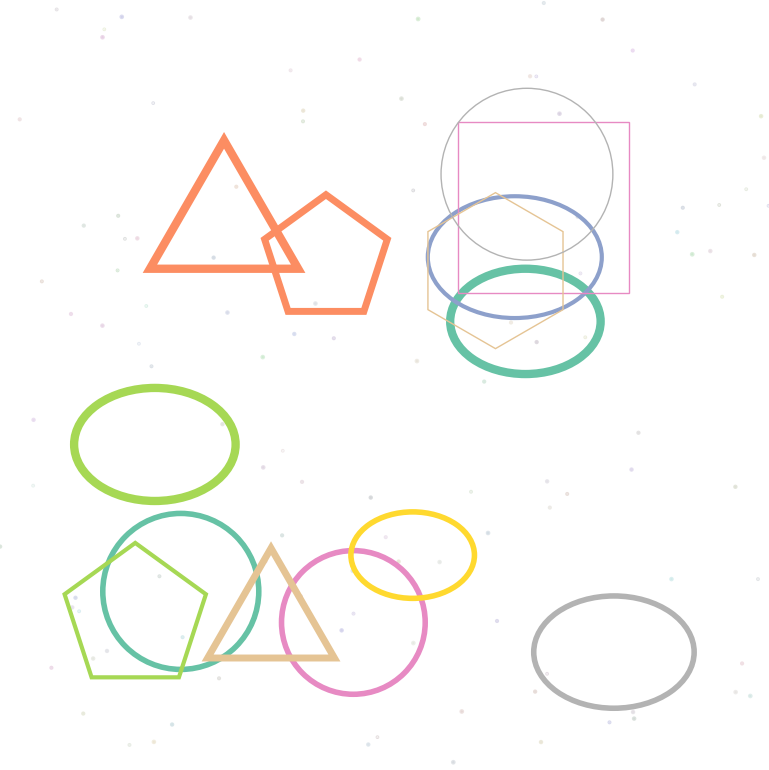[{"shape": "circle", "thickness": 2, "radius": 0.51, "center": [0.235, 0.232]}, {"shape": "oval", "thickness": 3, "radius": 0.49, "center": [0.682, 0.583]}, {"shape": "pentagon", "thickness": 2.5, "radius": 0.42, "center": [0.423, 0.663]}, {"shape": "triangle", "thickness": 3, "radius": 0.56, "center": [0.291, 0.707]}, {"shape": "oval", "thickness": 1.5, "radius": 0.56, "center": [0.669, 0.666]}, {"shape": "circle", "thickness": 2, "radius": 0.47, "center": [0.459, 0.192]}, {"shape": "square", "thickness": 0.5, "radius": 0.55, "center": [0.706, 0.731]}, {"shape": "pentagon", "thickness": 1.5, "radius": 0.48, "center": [0.176, 0.198]}, {"shape": "oval", "thickness": 3, "radius": 0.52, "center": [0.201, 0.423]}, {"shape": "oval", "thickness": 2, "radius": 0.4, "center": [0.536, 0.279]}, {"shape": "triangle", "thickness": 2.5, "radius": 0.48, "center": [0.352, 0.193]}, {"shape": "hexagon", "thickness": 0.5, "radius": 0.51, "center": [0.643, 0.649]}, {"shape": "circle", "thickness": 0.5, "radius": 0.56, "center": [0.684, 0.774]}, {"shape": "oval", "thickness": 2, "radius": 0.52, "center": [0.797, 0.153]}]